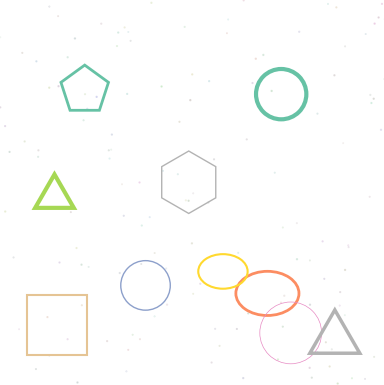[{"shape": "circle", "thickness": 3, "radius": 0.33, "center": [0.73, 0.755]}, {"shape": "pentagon", "thickness": 2, "radius": 0.32, "center": [0.22, 0.766]}, {"shape": "oval", "thickness": 2, "radius": 0.41, "center": [0.695, 0.238]}, {"shape": "circle", "thickness": 1, "radius": 0.32, "center": [0.378, 0.259]}, {"shape": "circle", "thickness": 0.5, "radius": 0.4, "center": [0.755, 0.135]}, {"shape": "triangle", "thickness": 3, "radius": 0.29, "center": [0.141, 0.489]}, {"shape": "oval", "thickness": 1.5, "radius": 0.32, "center": [0.579, 0.295]}, {"shape": "square", "thickness": 1.5, "radius": 0.39, "center": [0.148, 0.155]}, {"shape": "hexagon", "thickness": 1, "radius": 0.41, "center": [0.49, 0.527]}, {"shape": "triangle", "thickness": 2.5, "radius": 0.37, "center": [0.87, 0.12]}]